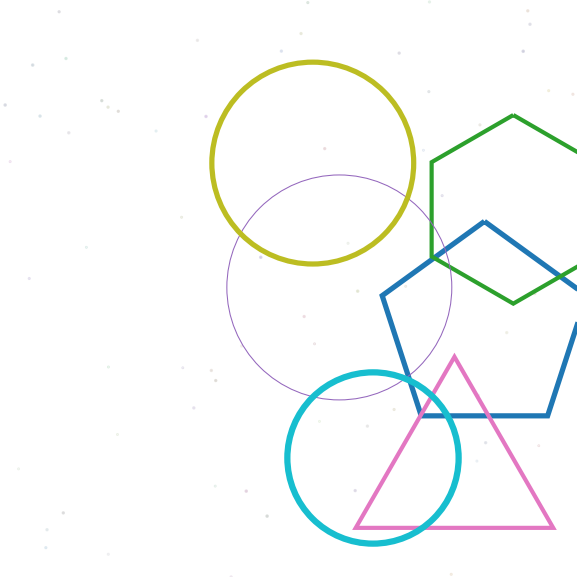[{"shape": "pentagon", "thickness": 2.5, "radius": 0.93, "center": [0.839, 0.43]}, {"shape": "hexagon", "thickness": 2, "radius": 0.82, "center": [0.889, 0.637]}, {"shape": "circle", "thickness": 0.5, "radius": 0.97, "center": [0.588, 0.501]}, {"shape": "triangle", "thickness": 2, "radius": 0.99, "center": [0.787, 0.184]}, {"shape": "circle", "thickness": 2.5, "radius": 0.87, "center": [0.542, 0.717]}, {"shape": "circle", "thickness": 3, "radius": 0.74, "center": [0.646, 0.206]}]